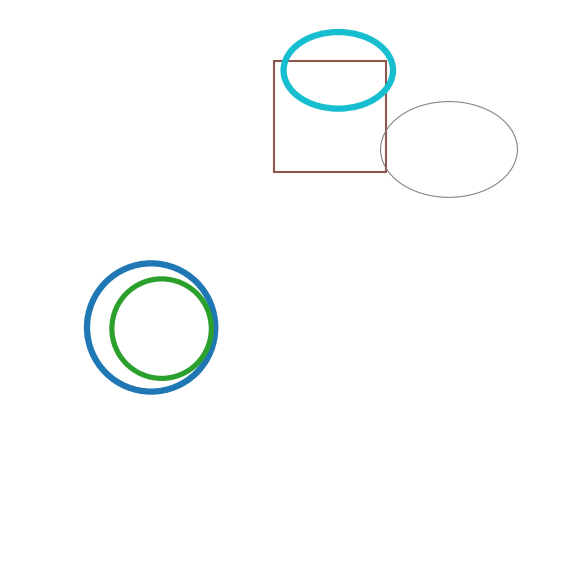[{"shape": "circle", "thickness": 3, "radius": 0.56, "center": [0.262, 0.432]}, {"shape": "circle", "thickness": 2.5, "radius": 0.43, "center": [0.28, 0.43]}, {"shape": "square", "thickness": 1, "radius": 0.48, "center": [0.571, 0.798]}, {"shape": "oval", "thickness": 0.5, "radius": 0.59, "center": [0.777, 0.74]}, {"shape": "oval", "thickness": 3, "radius": 0.47, "center": [0.586, 0.877]}]